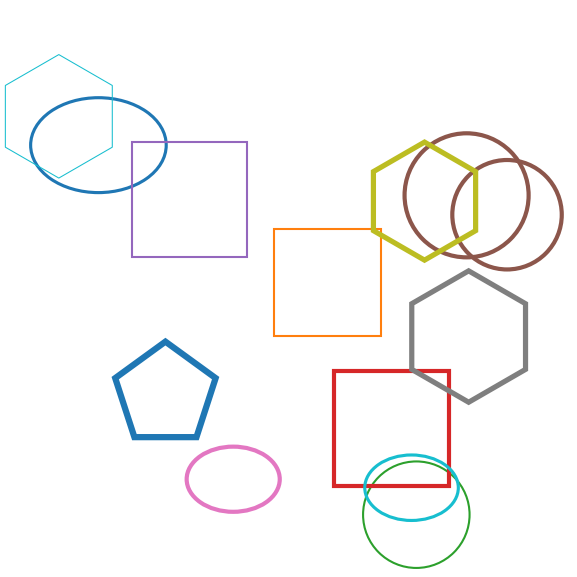[{"shape": "pentagon", "thickness": 3, "radius": 0.46, "center": [0.286, 0.316]}, {"shape": "oval", "thickness": 1.5, "radius": 0.59, "center": [0.17, 0.748]}, {"shape": "square", "thickness": 1, "radius": 0.46, "center": [0.568, 0.51]}, {"shape": "circle", "thickness": 1, "radius": 0.46, "center": [0.721, 0.108]}, {"shape": "square", "thickness": 2, "radius": 0.5, "center": [0.677, 0.256]}, {"shape": "square", "thickness": 1, "radius": 0.5, "center": [0.328, 0.654]}, {"shape": "circle", "thickness": 2, "radius": 0.47, "center": [0.878, 0.627]}, {"shape": "circle", "thickness": 2, "radius": 0.54, "center": [0.808, 0.661]}, {"shape": "oval", "thickness": 2, "radius": 0.4, "center": [0.404, 0.169]}, {"shape": "hexagon", "thickness": 2.5, "radius": 0.57, "center": [0.812, 0.416]}, {"shape": "hexagon", "thickness": 2.5, "radius": 0.51, "center": [0.735, 0.651]}, {"shape": "oval", "thickness": 1.5, "radius": 0.4, "center": [0.713, 0.155]}, {"shape": "hexagon", "thickness": 0.5, "radius": 0.53, "center": [0.102, 0.798]}]